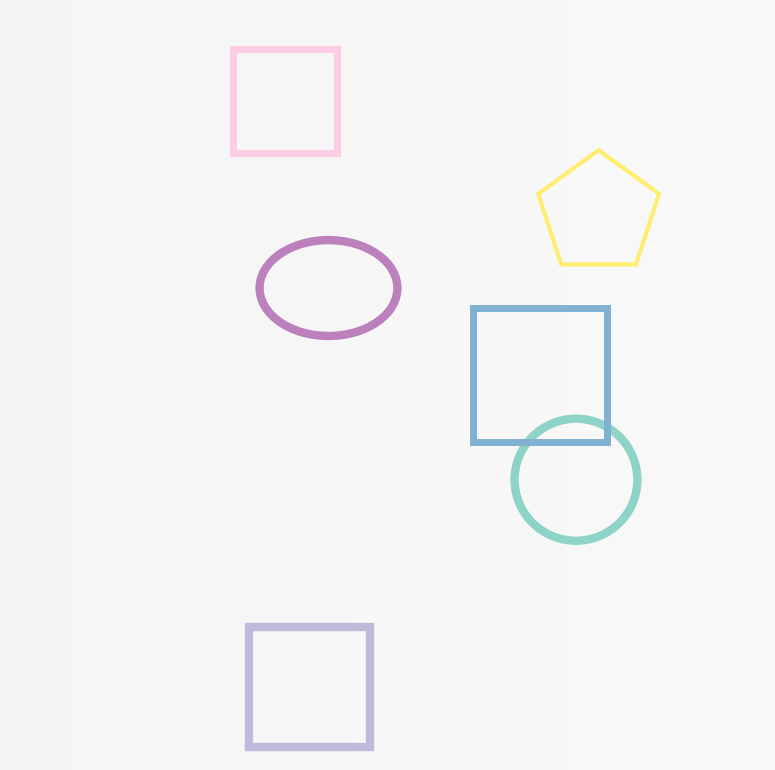[{"shape": "circle", "thickness": 3, "radius": 0.4, "center": [0.743, 0.377]}, {"shape": "square", "thickness": 3, "radius": 0.39, "center": [0.4, 0.108]}, {"shape": "square", "thickness": 2.5, "radius": 0.43, "center": [0.697, 0.513]}, {"shape": "square", "thickness": 2.5, "radius": 0.34, "center": [0.368, 0.869]}, {"shape": "oval", "thickness": 3, "radius": 0.44, "center": [0.424, 0.626]}, {"shape": "pentagon", "thickness": 1.5, "radius": 0.41, "center": [0.772, 0.723]}]